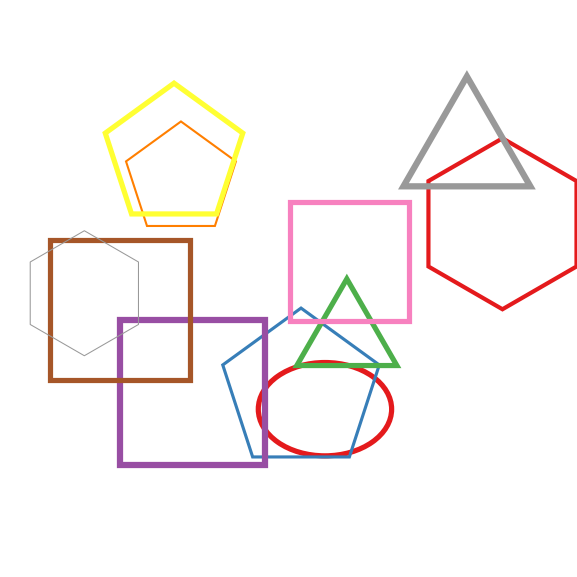[{"shape": "hexagon", "thickness": 2, "radius": 0.74, "center": [0.87, 0.612]}, {"shape": "oval", "thickness": 2.5, "radius": 0.58, "center": [0.563, 0.291]}, {"shape": "pentagon", "thickness": 1.5, "radius": 0.71, "center": [0.521, 0.323]}, {"shape": "triangle", "thickness": 2.5, "radius": 0.5, "center": [0.601, 0.416]}, {"shape": "square", "thickness": 3, "radius": 0.63, "center": [0.334, 0.319]}, {"shape": "pentagon", "thickness": 1, "radius": 0.5, "center": [0.313, 0.689]}, {"shape": "pentagon", "thickness": 2.5, "radius": 0.63, "center": [0.301, 0.73]}, {"shape": "square", "thickness": 2.5, "radius": 0.61, "center": [0.208, 0.462]}, {"shape": "square", "thickness": 2.5, "radius": 0.52, "center": [0.605, 0.546]}, {"shape": "triangle", "thickness": 3, "radius": 0.63, "center": [0.808, 0.74]}, {"shape": "hexagon", "thickness": 0.5, "radius": 0.54, "center": [0.146, 0.491]}]